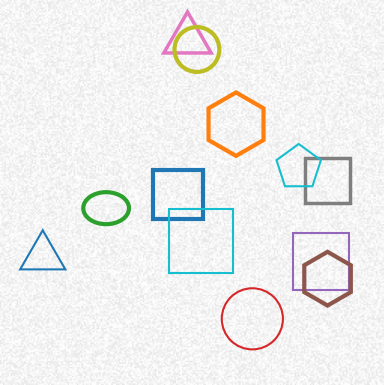[{"shape": "triangle", "thickness": 1.5, "radius": 0.34, "center": [0.111, 0.334]}, {"shape": "square", "thickness": 3, "radius": 0.32, "center": [0.462, 0.495]}, {"shape": "hexagon", "thickness": 3, "radius": 0.41, "center": [0.613, 0.677]}, {"shape": "oval", "thickness": 3, "radius": 0.3, "center": [0.276, 0.459]}, {"shape": "circle", "thickness": 1.5, "radius": 0.4, "center": [0.655, 0.172]}, {"shape": "square", "thickness": 1.5, "radius": 0.37, "center": [0.834, 0.32]}, {"shape": "hexagon", "thickness": 3, "radius": 0.35, "center": [0.851, 0.276]}, {"shape": "triangle", "thickness": 2.5, "radius": 0.36, "center": [0.487, 0.898]}, {"shape": "square", "thickness": 2.5, "radius": 0.29, "center": [0.852, 0.532]}, {"shape": "circle", "thickness": 3, "radius": 0.29, "center": [0.511, 0.871]}, {"shape": "pentagon", "thickness": 1.5, "radius": 0.3, "center": [0.776, 0.565]}, {"shape": "square", "thickness": 1.5, "radius": 0.41, "center": [0.522, 0.374]}]